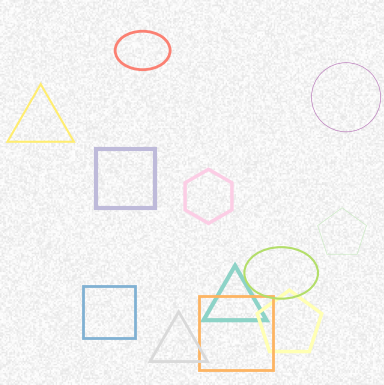[{"shape": "triangle", "thickness": 3, "radius": 0.47, "center": [0.611, 0.216]}, {"shape": "pentagon", "thickness": 2.5, "radius": 0.44, "center": [0.752, 0.158]}, {"shape": "square", "thickness": 3, "radius": 0.38, "center": [0.325, 0.536]}, {"shape": "oval", "thickness": 2, "radius": 0.36, "center": [0.371, 0.869]}, {"shape": "square", "thickness": 2, "radius": 0.34, "center": [0.283, 0.19]}, {"shape": "square", "thickness": 2, "radius": 0.49, "center": [0.613, 0.135]}, {"shape": "oval", "thickness": 1.5, "radius": 0.48, "center": [0.73, 0.291]}, {"shape": "hexagon", "thickness": 2.5, "radius": 0.35, "center": [0.542, 0.49]}, {"shape": "triangle", "thickness": 2, "radius": 0.43, "center": [0.464, 0.104]}, {"shape": "circle", "thickness": 0.5, "radius": 0.45, "center": [0.899, 0.747]}, {"shape": "pentagon", "thickness": 0.5, "radius": 0.33, "center": [0.888, 0.394]}, {"shape": "triangle", "thickness": 1.5, "radius": 0.5, "center": [0.106, 0.682]}]